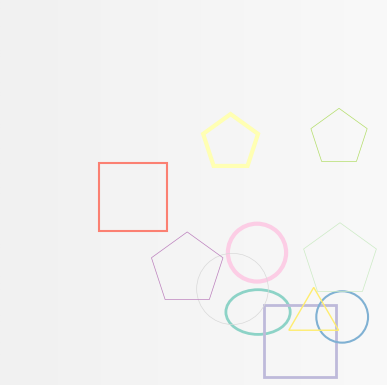[{"shape": "oval", "thickness": 2, "radius": 0.41, "center": [0.666, 0.189]}, {"shape": "pentagon", "thickness": 3, "radius": 0.37, "center": [0.595, 0.629]}, {"shape": "square", "thickness": 2, "radius": 0.47, "center": [0.775, 0.114]}, {"shape": "square", "thickness": 1.5, "radius": 0.44, "center": [0.343, 0.488]}, {"shape": "circle", "thickness": 1.5, "radius": 0.33, "center": [0.883, 0.177]}, {"shape": "pentagon", "thickness": 0.5, "radius": 0.38, "center": [0.875, 0.642]}, {"shape": "circle", "thickness": 3, "radius": 0.38, "center": [0.663, 0.344]}, {"shape": "circle", "thickness": 0.5, "radius": 0.46, "center": [0.6, 0.25]}, {"shape": "pentagon", "thickness": 0.5, "radius": 0.49, "center": [0.483, 0.3]}, {"shape": "pentagon", "thickness": 0.5, "radius": 0.49, "center": [0.877, 0.323]}, {"shape": "triangle", "thickness": 1, "radius": 0.37, "center": [0.81, 0.179]}]